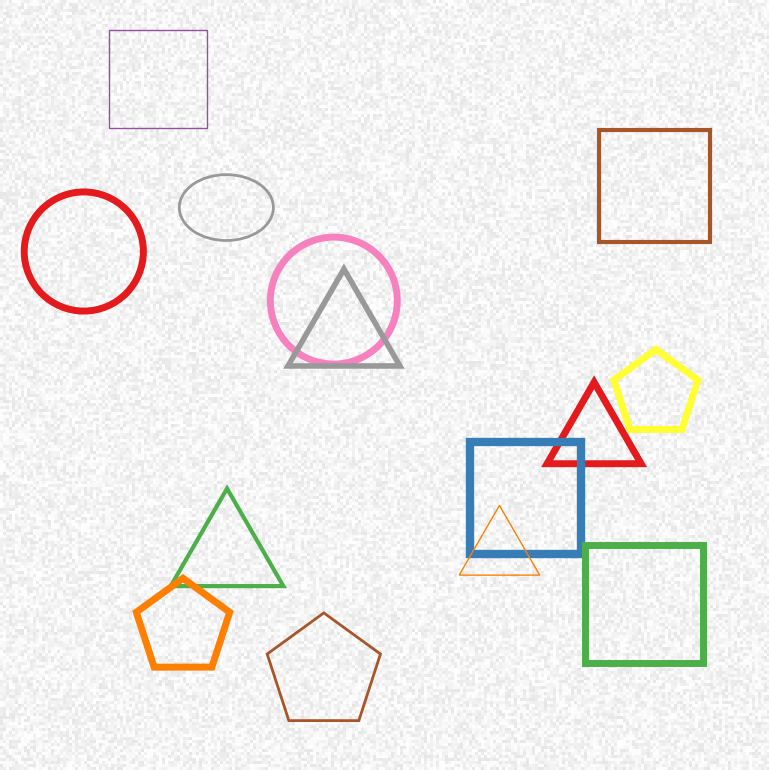[{"shape": "circle", "thickness": 2.5, "radius": 0.39, "center": [0.109, 0.673]}, {"shape": "triangle", "thickness": 2.5, "radius": 0.35, "center": [0.772, 0.433]}, {"shape": "square", "thickness": 3, "radius": 0.36, "center": [0.682, 0.353]}, {"shape": "triangle", "thickness": 1.5, "radius": 0.42, "center": [0.295, 0.281]}, {"shape": "square", "thickness": 2.5, "radius": 0.38, "center": [0.836, 0.215]}, {"shape": "square", "thickness": 0.5, "radius": 0.32, "center": [0.205, 0.898]}, {"shape": "triangle", "thickness": 0.5, "radius": 0.3, "center": [0.649, 0.283]}, {"shape": "pentagon", "thickness": 2.5, "radius": 0.32, "center": [0.238, 0.185]}, {"shape": "pentagon", "thickness": 2.5, "radius": 0.29, "center": [0.852, 0.489]}, {"shape": "square", "thickness": 1.5, "radius": 0.36, "center": [0.85, 0.759]}, {"shape": "pentagon", "thickness": 1, "radius": 0.39, "center": [0.421, 0.127]}, {"shape": "circle", "thickness": 2.5, "radius": 0.41, "center": [0.434, 0.61]}, {"shape": "triangle", "thickness": 2, "radius": 0.42, "center": [0.447, 0.567]}, {"shape": "oval", "thickness": 1, "radius": 0.31, "center": [0.294, 0.73]}]